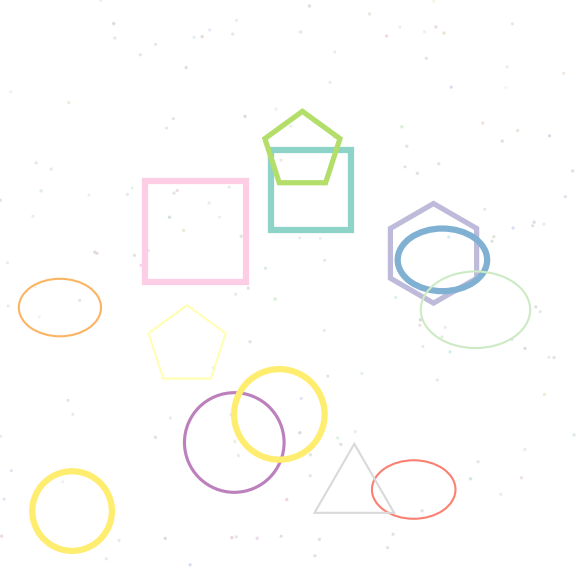[{"shape": "square", "thickness": 3, "radius": 0.35, "center": [0.538, 0.67]}, {"shape": "pentagon", "thickness": 1, "radius": 0.35, "center": [0.324, 0.4]}, {"shape": "hexagon", "thickness": 2.5, "radius": 0.43, "center": [0.751, 0.56]}, {"shape": "oval", "thickness": 1, "radius": 0.36, "center": [0.716, 0.151]}, {"shape": "oval", "thickness": 3, "radius": 0.39, "center": [0.766, 0.549]}, {"shape": "oval", "thickness": 1, "radius": 0.36, "center": [0.104, 0.467]}, {"shape": "pentagon", "thickness": 2.5, "radius": 0.34, "center": [0.524, 0.738]}, {"shape": "square", "thickness": 3, "radius": 0.44, "center": [0.339, 0.598]}, {"shape": "triangle", "thickness": 1, "radius": 0.4, "center": [0.614, 0.151]}, {"shape": "circle", "thickness": 1.5, "radius": 0.43, "center": [0.406, 0.233]}, {"shape": "oval", "thickness": 1, "radius": 0.47, "center": [0.823, 0.463]}, {"shape": "circle", "thickness": 3, "radius": 0.34, "center": [0.125, 0.114]}, {"shape": "circle", "thickness": 3, "radius": 0.39, "center": [0.484, 0.282]}]